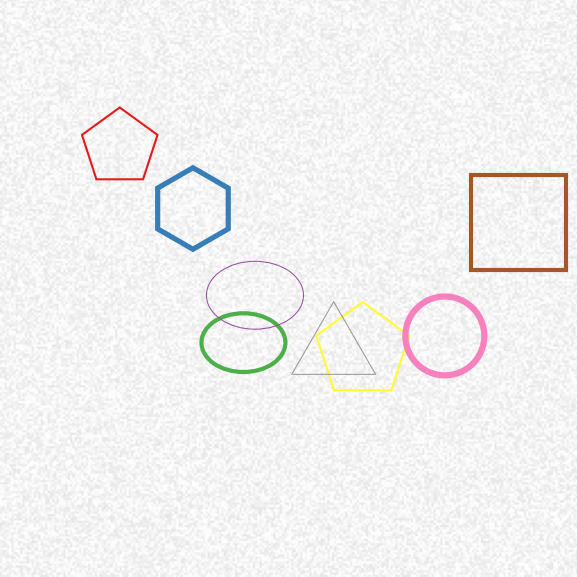[{"shape": "pentagon", "thickness": 1, "radius": 0.34, "center": [0.207, 0.744]}, {"shape": "hexagon", "thickness": 2.5, "radius": 0.35, "center": [0.334, 0.638]}, {"shape": "oval", "thickness": 2, "radius": 0.36, "center": [0.422, 0.406]}, {"shape": "oval", "thickness": 0.5, "radius": 0.42, "center": [0.442, 0.488]}, {"shape": "pentagon", "thickness": 1, "radius": 0.42, "center": [0.628, 0.392]}, {"shape": "square", "thickness": 2, "radius": 0.41, "center": [0.898, 0.614]}, {"shape": "circle", "thickness": 3, "radius": 0.34, "center": [0.77, 0.417]}, {"shape": "triangle", "thickness": 0.5, "radius": 0.42, "center": [0.578, 0.393]}]